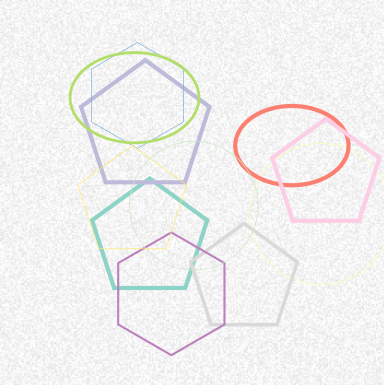[{"shape": "pentagon", "thickness": 3, "radius": 0.79, "center": [0.389, 0.379]}, {"shape": "circle", "thickness": 0.5, "radius": 0.92, "center": [0.833, 0.444]}, {"shape": "pentagon", "thickness": 3, "radius": 0.88, "center": [0.377, 0.668]}, {"shape": "oval", "thickness": 3, "radius": 0.74, "center": [0.758, 0.622]}, {"shape": "hexagon", "thickness": 0.5, "radius": 0.69, "center": [0.357, 0.752]}, {"shape": "oval", "thickness": 2, "radius": 0.84, "center": [0.349, 0.746]}, {"shape": "pentagon", "thickness": 3, "radius": 0.73, "center": [0.846, 0.545]}, {"shape": "pentagon", "thickness": 2.5, "radius": 0.73, "center": [0.634, 0.274]}, {"shape": "hexagon", "thickness": 1.5, "radius": 0.8, "center": [0.445, 0.237]}, {"shape": "circle", "thickness": 0.5, "radius": 0.84, "center": [0.504, 0.466]}, {"shape": "pentagon", "thickness": 0.5, "radius": 0.74, "center": [0.343, 0.474]}]